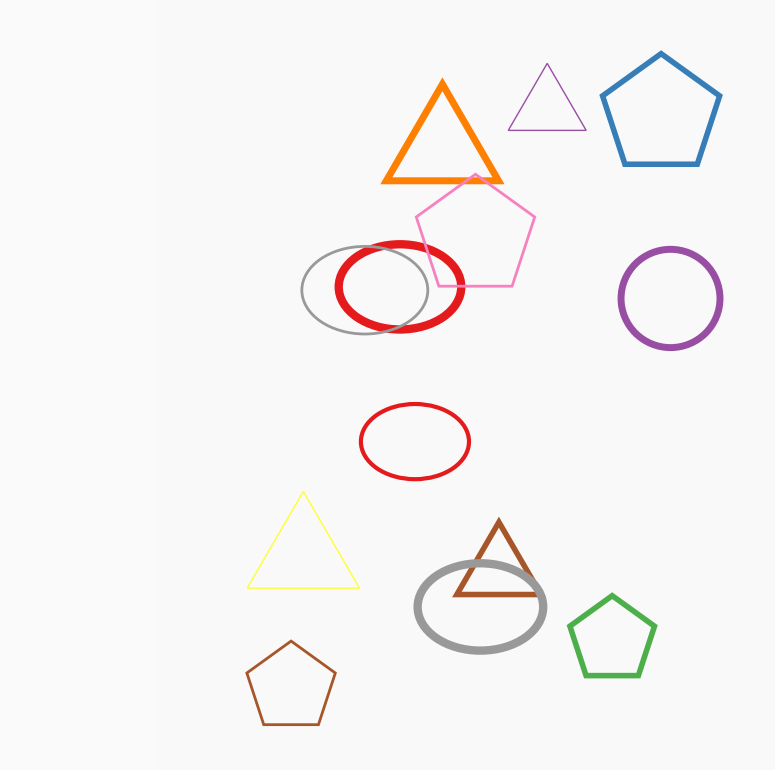[{"shape": "oval", "thickness": 3, "radius": 0.4, "center": [0.516, 0.627]}, {"shape": "oval", "thickness": 1.5, "radius": 0.35, "center": [0.535, 0.426]}, {"shape": "pentagon", "thickness": 2, "radius": 0.4, "center": [0.853, 0.851]}, {"shape": "pentagon", "thickness": 2, "radius": 0.29, "center": [0.79, 0.169]}, {"shape": "triangle", "thickness": 0.5, "radius": 0.29, "center": [0.706, 0.86]}, {"shape": "circle", "thickness": 2.5, "radius": 0.32, "center": [0.865, 0.612]}, {"shape": "triangle", "thickness": 2.5, "radius": 0.42, "center": [0.571, 0.807]}, {"shape": "triangle", "thickness": 0.5, "radius": 0.42, "center": [0.391, 0.278]}, {"shape": "triangle", "thickness": 2, "radius": 0.31, "center": [0.644, 0.259]}, {"shape": "pentagon", "thickness": 1, "radius": 0.3, "center": [0.376, 0.107]}, {"shape": "pentagon", "thickness": 1, "radius": 0.4, "center": [0.614, 0.693]}, {"shape": "oval", "thickness": 1, "radius": 0.41, "center": [0.471, 0.623]}, {"shape": "oval", "thickness": 3, "radius": 0.41, "center": [0.62, 0.212]}]